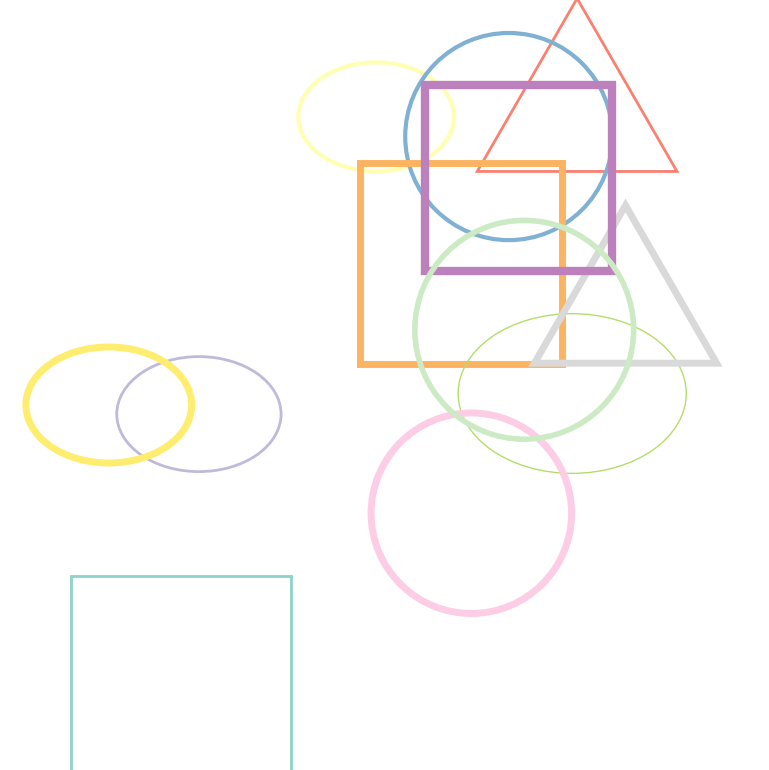[{"shape": "square", "thickness": 1, "radius": 0.71, "center": [0.235, 0.109]}, {"shape": "oval", "thickness": 1.5, "radius": 0.51, "center": [0.488, 0.848]}, {"shape": "oval", "thickness": 1, "radius": 0.53, "center": [0.258, 0.462]}, {"shape": "triangle", "thickness": 1, "radius": 0.75, "center": [0.749, 0.852]}, {"shape": "circle", "thickness": 1.5, "radius": 0.67, "center": [0.661, 0.823]}, {"shape": "square", "thickness": 2.5, "radius": 0.65, "center": [0.599, 0.658]}, {"shape": "oval", "thickness": 0.5, "radius": 0.74, "center": [0.743, 0.489]}, {"shape": "circle", "thickness": 2.5, "radius": 0.65, "center": [0.612, 0.333]}, {"shape": "triangle", "thickness": 2.5, "radius": 0.68, "center": [0.812, 0.597]}, {"shape": "square", "thickness": 3, "radius": 0.6, "center": [0.673, 0.769]}, {"shape": "circle", "thickness": 2, "radius": 0.71, "center": [0.681, 0.572]}, {"shape": "oval", "thickness": 2.5, "radius": 0.54, "center": [0.141, 0.474]}]